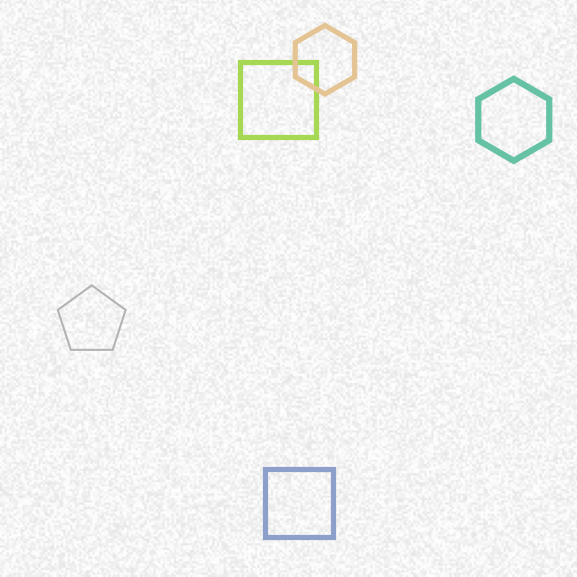[{"shape": "hexagon", "thickness": 3, "radius": 0.35, "center": [0.89, 0.792]}, {"shape": "square", "thickness": 2.5, "radius": 0.3, "center": [0.518, 0.128]}, {"shape": "square", "thickness": 2.5, "radius": 0.33, "center": [0.482, 0.827]}, {"shape": "hexagon", "thickness": 2.5, "radius": 0.3, "center": [0.563, 0.896]}, {"shape": "pentagon", "thickness": 1, "radius": 0.31, "center": [0.159, 0.443]}]